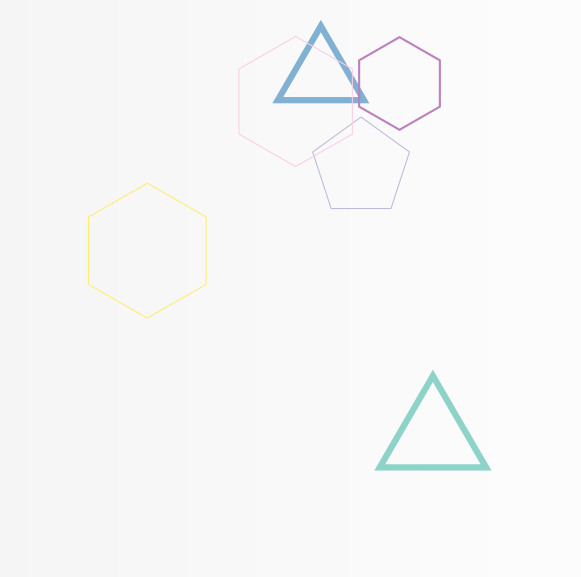[{"shape": "triangle", "thickness": 3, "radius": 0.53, "center": [0.745, 0.243]}, {"shape": "pentagon", "thickness": 0.5, "radius": 0.44, "center": [0.621, 0.709]}, {"shape": "triangle", "thickness": 3, "radius": 0.43, "center": [0.552, 0.868]}, {"shape": "hexagon", "thickness": 0.5, "radius": 0.56, "center": [0.509, 0.823]}, {"shape": "hexagon", "thickness": 1, "radius": 0.4, "center": [0.687, 0.855]}, {"shape": "hexagon", "thickness": 0.5, "radius": 0.58, "center": [0.253, 0.565]}]